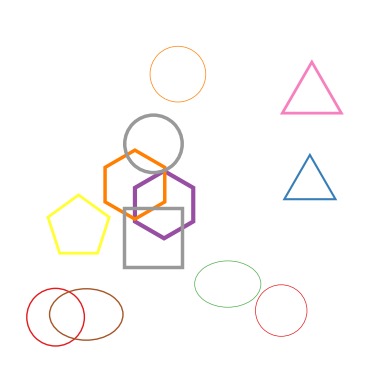[{"shape": "circle", "thickness": 1, "radius": 0.37, "center": [0.144, 0.176]}, {"shape": "circle", "thickness": 0.5, "radius": 0.33, "center": [0.73, 0.193]}, {"shape": "triangle", "thickness": 1.5, "radius": 0.38, "center": [0.805, 0.521]}, {"shape": "oval", "thickness": 0.5, "radius": 0.43, "center": [0.592, 0.262]}, {"shape": "hexagon", "thickness": 3, "radius": 0.44, "center": [0.426, 0.468]}, {"shape": "circle", "thickness": 0.5, "radius": 0.36, "center": [0.462, 0.807]}, {"shape": "hexagon", "thickness": 2.5, "radius": 0.45, "center": [0.35, 0.52]}, {"shape": "pentagon", "thickness": 2, "radius": 0.42, "center": [0.204, 0.41]}, {"shape": "oval", "thickness": 1, "radius": 0.48, "center": [0.224, 0.183]}, {"shape": "triangle", "thickness": 2, "radius": 0.44, "center": [0.81, 0.75]}, {"shape": "circle", "thickness": 2.5, "radius": 0.37, "center": [0.399, 0.626]}, {"shape": "square", "thickness": 2.5, "radius": 0.38, "center": [0.397, 0.383]}]